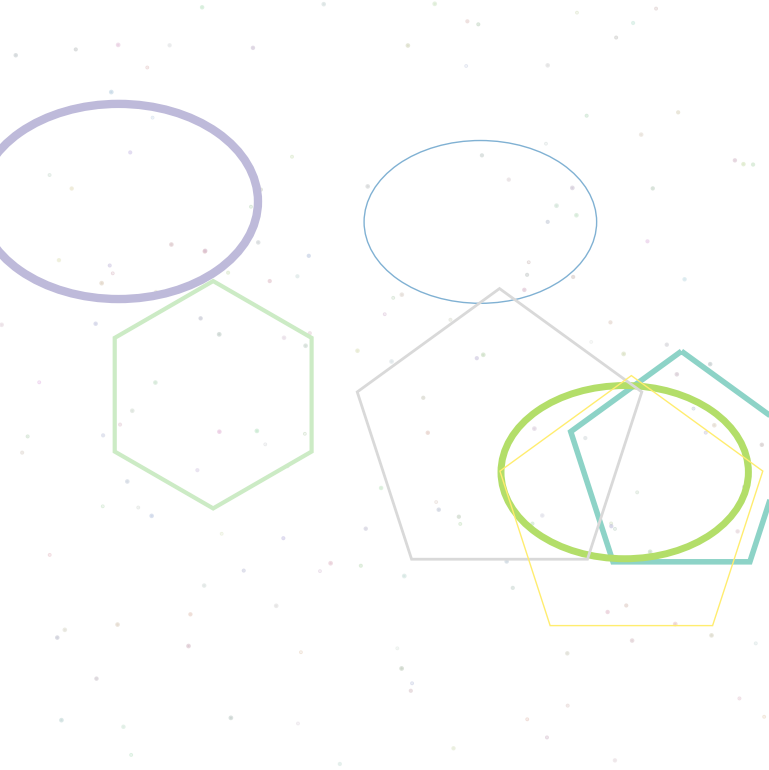[{"shape": "pentagon", "thickness": 2, "radius": 0.76, "center": [0.885, 0.393]}, {"shape": "oval", "thickness": 3, "radius": 0.91, "center": [0.154, 0.738]}, {"shape": "oval", "thickness": 0.5, "radius": 0.76, "center": [0.624, 0.712]}, {"shape": "oval", "thickness": 2.5, "radius": 0.8, "center": [0.811, 0.387]}, {"shape": "pentagon", "thickness": 1, "radius": 0.97, "center": [0.649, 0.431]}, {"shape": "hexagon", "thickness": 1.5, "radius": 0.74, "center": [0.277, 0.487]}, {"shape": "pentagon", "thickness": 0.5, "radius": 0.9, "center": [0.82, 0.333]}]